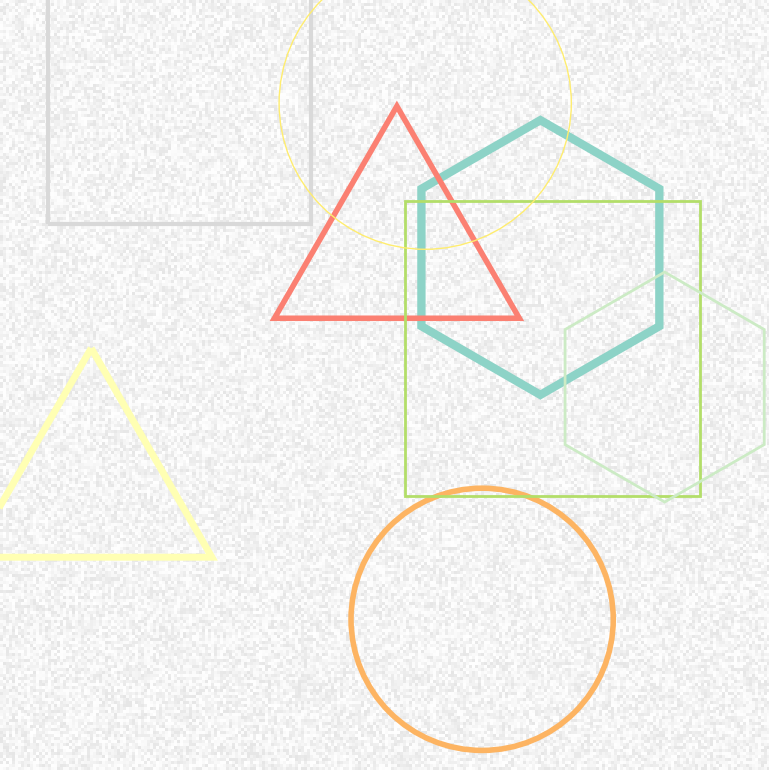[{"shape": "hexagon", "thickness": 3, "radius": 0.89, "center": [0.702, 0.666]}, {"shape": "triangle", "thickness": 2.5, "radius": 0.9, "center": [0.118, 0.367]}, {"shape": "triangle", "thickness": 2, "radius": 0.92, "center": [0.515, 0.678]}, {"shape": "circle", "thickness": 2, "radius": 0.85, "center": [0.626, 0.196]}, {"shape": "square", "thickness": 1, "radius": 0.96, "center": [0.718, 0.548]}, {"shape": "square", "thickness": 1.5, "radius": 0.85, "center": [0.233, 0.88]}, {"shape": "hexagon", "thickness": 1, "radius": 0.75, "center": [0.863, 0.497]}, {"shape": "circle", "thickness": 0.5, "radius": 0.95, "center": [0.552, 0.866]}]